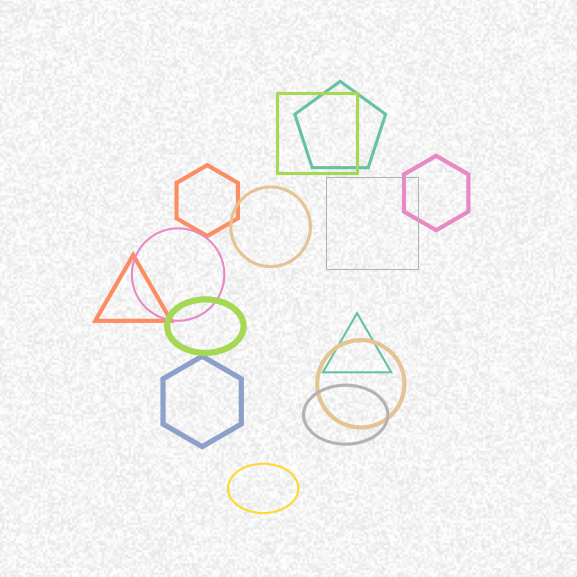[{"shape": "triangle", "thickness": 1, "radius": 0.34, "center": [0.618, 0.389]}, {"shape": "pentagon", "thickness": 1.5, "radius": 0.41, "center": [0.589, 0.776]}, {"shape": "triangle", "thickness": 2, "radius": 0.38, "center": [0.231, 0.482]}, {"shape": "hexagon", "thickness": 2, "radius": 0.31, "center": [0.359, 0.652]}, {"shape": "hexagon", "thickness": 2.5, "radius": 0.39, "center": [0.35, 0.304]}, {"shape": "circle", "thickness": 1, "radius": 0.4, "center": [0.308, 0.524]}, {"shape": "hexagon", "thickness": 2, "radius": 0.32, "center": [0.755, 0.665]}, {"shape": "square", "thickness": 1.5, "radius": 0.35, "center": [0.549, 0.769]}, {"shape": "oval", "thickness": 3, "radius": 0.33, "center": [0.356, 0.434]}, {"shape": "oval", "thickness": 1, "radius": 0.3, "center": [0.456, 0.153]}, {"shape": "circle", "thickness": 1.5, "radius": 0.34, "center": [0.469, 0.606]}, {"shape": "circle", "thickness": 2, "radius": 0.38, "center": [0.625, 0.335]}, {"shape": "oval", "thickness": 1.5, "radius": 0.36, "center": [0.599, 0.281]}, {"shape": "square", "thickness": 0.5, "radius": 0.4, "center": [0.645, 0.613]}]